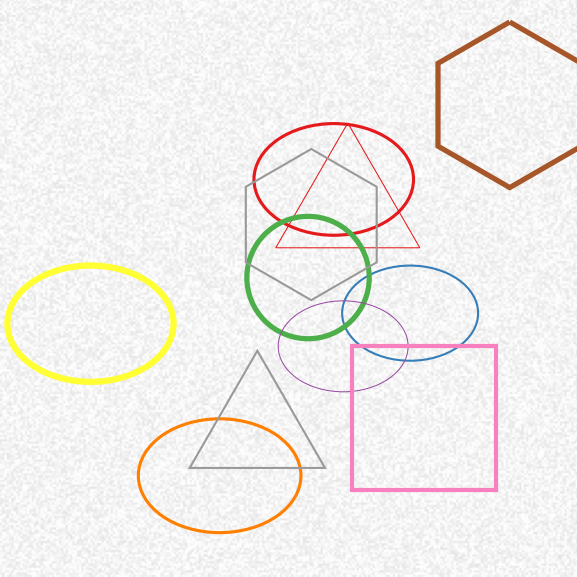[{"shape": "triangle", "thickness": 0.5, "radius": 0.72, "center": [0.602, 0.642]}, {"shape": "oval", "thickness": 1.5, "radius": 0.69, "center": [0.578, 0.688]}, {"shape": "oval", "thickness": 1, "radius": 0.59, "center": [0.71, 0.457]}, {"shape": "circle", "thickness": 2.5, "radius": 0.53, "center": [0.533, 0.519]}, {"shape": "oval", "thickness": 0.5, "radius": 0.56, "center": [0.594, 0.399]}, {"shape": "oval", "thickness": 1.5, "radius": 0.7, "center": [0.38, 0.175]}, {"shape": "oval", "thickness": 3, "radius": 0.72, "center": [0.157, 0.439]}, {"shape": "hexagon", "thickness": 2.5, "radius": 0.72, "center": [0.883, 0.818]}, {"shape": "square", "thickness": 2, "radius": 0.62, "center": [0.734, 0.275]}, {"shape": "hexagon", "thickness": 1, "radius": 0.65, "center": [0.539, 0.61]}, {"shape": "triangle", "thickness": 1, "radius": 0.68, "center": [0.446, 0.257]}]